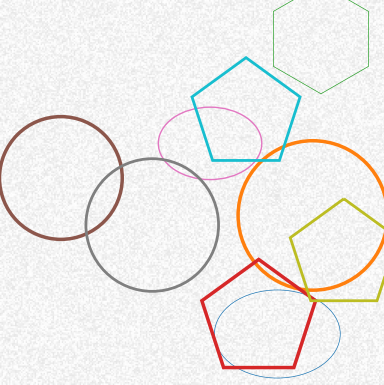[{"shape": "oval", "thickness": 0.5, "radius": 0.82, "center": [0.72, 0.132]}, {"shape": "circle", "thickness": 2.5, "radius": 0.97, "center": [0.813, 0.44]}, {"shape": "hexagon", "thickness": 0.5, "radius": 0.71, "center": [0.834, 0.899]}, {"shape": "pentagon", "thickness": 2.5, "radius": 0.78, "center": [0.672, 0.171]}, {"shape": "circle", "thickness": 2.5, "radius": 0.8, "center": [0.158, 0.538]}, {"shape": "oval", "thickness": 1, "radius": 0.67, "center": [0.546, 0.628]}, {"shape": "circle", "thickness": 2, "radius": 0.86, "center": [0.395, 0.416]}, {"shape": "pentagon", "thickness": 2, "radius": 0.73, "center": [0.893, 0.337]}, {"shape": "pentagon", "thickness": 2, "radius": 0.74, "center": [0.639, 0.703]}]